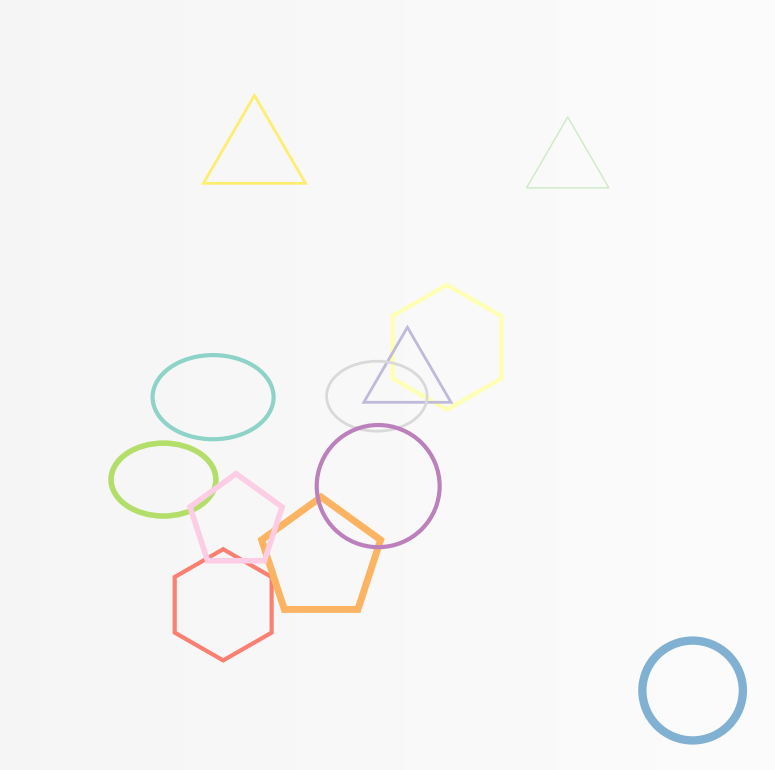[{"shape": "oval", "thickness": 1.5, "radius": 0.39, "center": [0.275, 0.484]}, {"shape": "hexagon", "thickness": 1.5, "radius": 0.41, "center": [0.577, 0.549]}, {"shape": "triangle", "thickness": 1, "radius": 0.32, "center": [0.526, 0.51]}, {"shape": "hexagon", "thickness": 1.5, "radius": 0.36, "center": [0.288, 0.215]}, {"shape": "circle", "thickness": 3, "radius": 0.32, "center": [0.894, 0.103]}, {"shape": "pentagon", "thickness": 2.5, "radius": 0.4, "center": [0.414, 0.274]}, {"shape": "oval", "thickness": 2, "radius": 0.34, "center": [0.211, 0.377]}, {"shape": "pentagon", "thickness": 2, "radius": 0.31, "center": [0.305, 0.322]}, {"shape": "oval", "thickness": 1, "radius": 0.32, "center": [0.486, 0.485]}, {"shape": "circle", "thickness": 1.5, "radius": 0.4, "center": [0.488, 0.369]}, {"shape": "triangle", "thickness": 0.5, "radius": 0.31, "center": [0.733, 0.787]}, {"shape": "triangle", "thickness": 1, "radius": 0.38, "center": [0.328, 0.8]}]